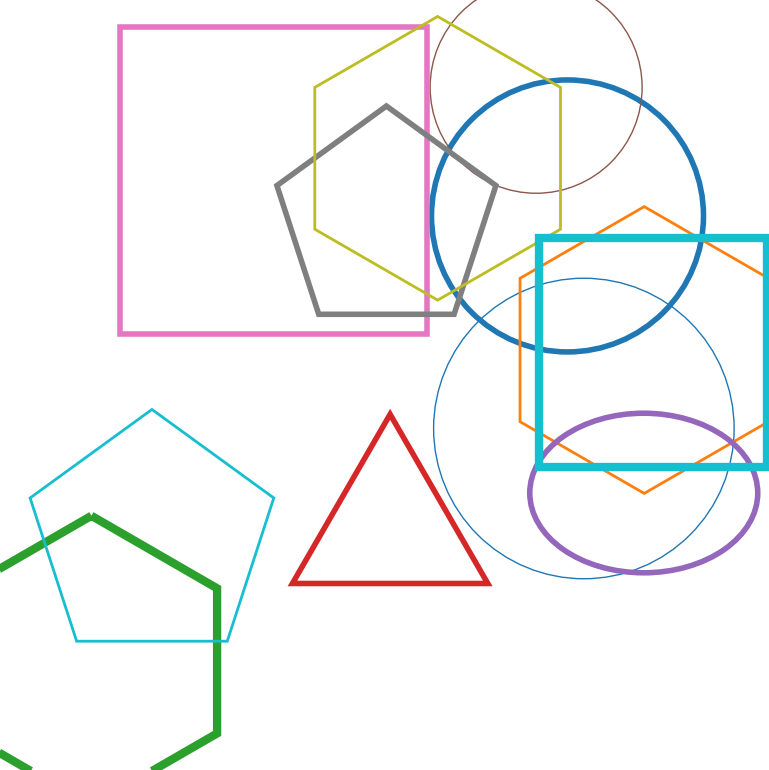[{"shape": "circle", "thickness": 0.5, "radius": 0.98, "center": [0.758, 0.444]}, {"shape": "circle", "thickness": 2, "radius": 0.88, "center": [0.737, 0.72]}, {"shape": "hexagon", "thickness": 1, "radius": 0.93, "center": [0.837, 0.545]}, {"shape": "hexagon", "thickness": 3, "radius": 0.94, "center": [0.119, 0.142]}, {"shape": "triangle", "thickness": 2, "radius": 0.73, "center": [0.507, 0.315]}, {"shape": "oval", "thickness": 2, "radius": 0.74, "center": [0.836, 0.36]}, {"shape": "circle", "thickness": 0.5, "radius": 0.69, "center": [0.696, 0.887]}, {"shape": "square", "thickness": 2, "radius": 1.0, "center": [0.355, 0.766]}, {"shape": "pentagon", "thickness": 2, "radius": 0.75, "center": [0.502, 0.713]}, {"shape": "hexagon", "thickness": 1, "radius": 0.92, "center": [0.568, 0.794]}, {"shape": "square", "thickness": 3, "radius": 0.74, "center": [0.848, 0.542]}, {"shape": "pentagon", "thickness": 1, "radius": 0.83, "center": [0.197, 0.302]}]